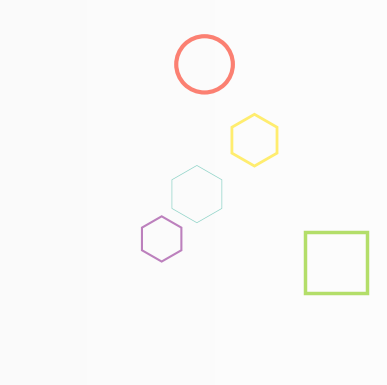[{"shape": "hexagon", "thickness": 0.5, "radius": 0.37, "center": [0.508, 0.496]}, {"shape": "circle", "thickness": 3, "radius": 0.37, "center": [0.528, 0.833]}, {"shape": "square", "thickness": 2.5, "radius": 0.4, "center": [0.868, 0.318]}, {"shape": "hexagon", "thickness": 1.5, "radius": 0.29, "center": [0.417, 0.379]}, {"shape": "hexagon", "thickness": 2, "radius": 0.34, "center": [0.657, 0.636]}]